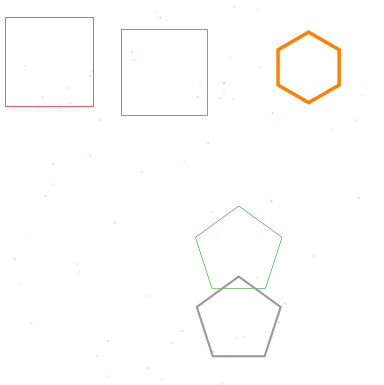[{"shape": "square", "thickness": 0.5, "radius": 0.57, "center": [0.127, 0.84]}, {"shape": "pentagon", "thickness": 0.5, "radius": 0.59, "center": [0.62, 0.347]}, {"shape": "hexagon", "thickness": 2.5, "radius": 0.46, "center": [0.802, 0.825]}, {"shape": "square", "thickness": 0.5, "radius": 0.56, "center": [0.426, 0.813]}, {"shape": "pentagon", "thickness": 1.5, "radius": 0.57, "center": [0.62, 0.167]}]